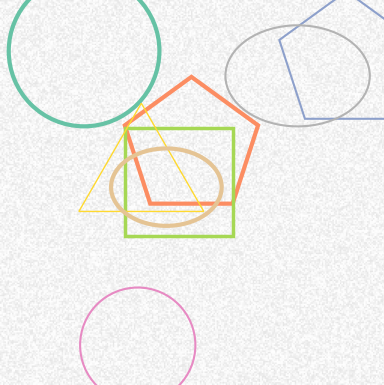[{"shape": "circle", "thickness": 3, "radius": 0.98, "center": [0.218, 0.868]}, {"shape": "pentagon", "thickness": 3, "radius": 0.91, "center": [0.497, 0.618]}, {"shape": "pentagon", "thickness": 1.5, "radius": 0.92, "center": [0.9, 0.84]}, {"shape": "circle", "thickness": 1.5, "radius": 0.75, "center": [0.358, 0.103]}, {"shape": "square", "thickness": 2.5, "radius": 0.7, "center": [0.465, 0.527]}, {"shape": "triangle", "thickness": 1, "radius": 0.94, "center": [0.367, 0.544]}, {"shape": "oval", "thickness": 3, "radius": 0.72, "center": [0.432, 0.514]}, {"shape": "oval", "thickness": 1.5, "radius": 0.94, "center": [0.773, 0.803]}]